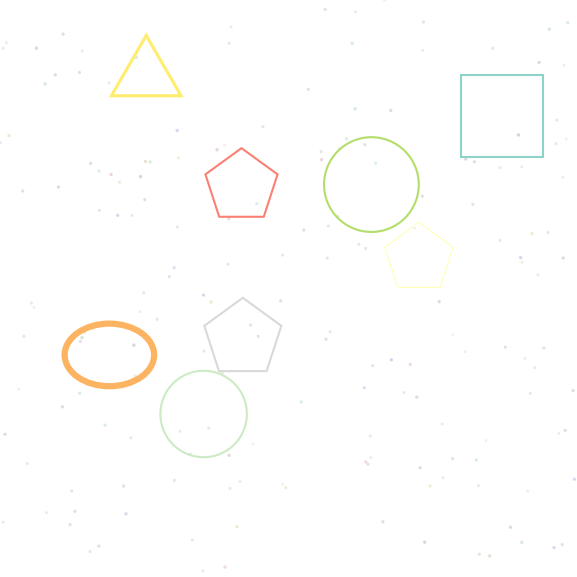[{"shape": "square", "thickness": 1, "radius": 0.35, "center": [0.87, 0.798]}, {"shape": "pentagon", "thickness": 0.5, "radius": 0.31, "center": [0.725, 0.552]}, {"shape": "pentagon", "thickness": 1, "radius": 0.33, "center": [0.418, 0.677]}, {"shape": "oval", "thickness": 3, "radius": 0.39, "center": [0.189, 0.385]}, {"shape": "circle", "thickness": 1, "radius": 0.41, "center": [0.643, 0.68]}, {"shape": "pentagon", "thickness": 1, "radius": 0.35, "center": [0.42, 0.413]}, {"shape": "circle", "thickness": 1, "radius": 0.37, "center": [0.353, 0.282]}, {"shape": "triangle", "thickness": 1.5, "radius": 0.35, "center": [0.253, 0.868]}]